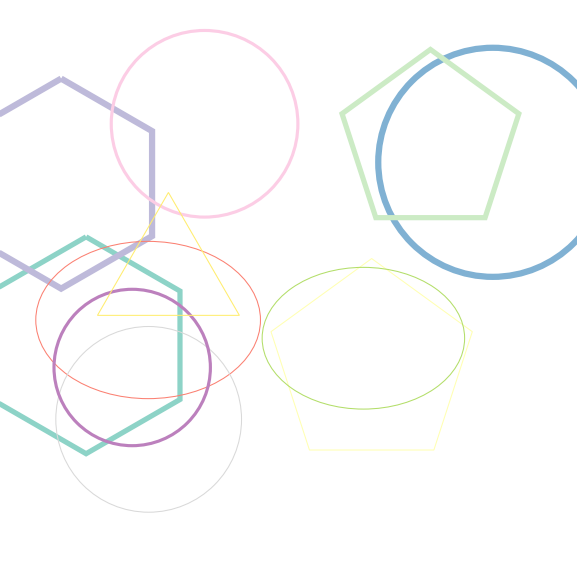[{"shape": "hexagon", "thickness": 2.5, "radius": 0.94, "center": [0.149, 0.401]}, {"shape": "pentagon", "thickness": 0.5, "radius": 0.92, "center": [0.644, 0.368]}, {"shape": "hexagon", "thickness": 3, "radius": 0.91, "center": [0.106, 0.681]}, {"shape": "oval", "thickness": 0.5, "radius": 0.97, "center": [0.256, 0.445]}, {"shape": "circle", "thickness": 3, "radius": 0.99, "center": [0.853, 0.718]}, {"shape": "oval", "thickness": 0.5, "radius": 0.88, "center": [0.629, 0.413]}, {"shape": "circle", "thickness": 1.5, "radius": 0.81, "center": [0.354, 0.785]}, {"shape": "circle", "thickness": 0.5, "radius": 0.8, "center": [0.257, 0.273]}, {"shape": "circle", "thickness": 1.5, "radius": 0.68, "center": [0.229, 0.363]}, {"shape": "pentagon", "thickness": 2.5, "radius": 0.8, "center": [0.745, 0.752]}, {"shape": "triangle", "thickness": 0.5, "radius": 0.71, "center": [0.292, 0.524]}]